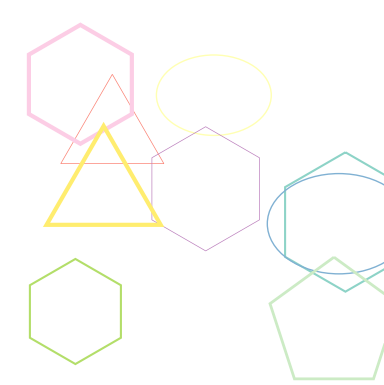[{"shape": "hexagon", "thickness": 1.5, "radius": 0.9, "center": [0.897, 0.423]}, {"shape": "oval", "thickness": 1, "radius": 0.75, "center": [0.555, 0.753]}, {"shape": "triangle", "thickness": 0.5, "radius": 0.77, "center": [0.292, 0.652]}, {"shape": "oval", "thickness": 1, "radius": 0.93, "center": [0.88, 0.419]}, {"shape": "hexagon", "thickness": 1.5, "radius": 0.68, "center": [0.196, 0.191]}, {"shape": "hexagon", "thickness": 3, "radius": 0.77, "center": [0.209, 0.781]}, {"shape": "hexagon", "thickness": 0.5, "radius": 0.81, "center": [0.534, 0.51]}, {"shape": "pentagon", "thickness": 2, "radius": 0.87, "center": [0.867, 0.157]}, {"shape": "triangle", "thickness": 3, "radius": 0.86, "center": [0.269, 0.502]}]